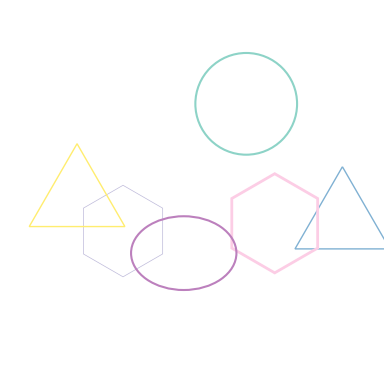[{"shape": "circle", "thickness": 1.5, "radius": 0.66, "center": [0.64, 0.73]}, {"shape": "hexagon", "thickness": 0.5, "radius": 0.59, "center": [0.32, 0.4]}, {"shape": "triangle", "thickness": 1, "radius": 0.71, "center": [0.889, 0.425]}, {"shape": "hexagon", "thickness": 2, "radius": 0.64, "center": [0.714, 0.42]}, {"shape": "oval", "thickness": 1.5, "radius": 0.68, "center": [0.477, 0.343]}, {"shape": "triangle", "thickness": 1, "radius": 0.72, "center": [0.2, 0.483]}]